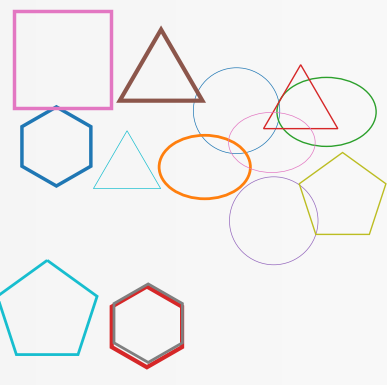[{"shape": "hexagon", "thickness": 2.5, "radius": 0.51, "center": [0.146, 0.62]}, {"shape": "circle", "thickness": 0.5, "radius": 0.56, "center": [0.61, 0.713]}, {"shape": "oval", "thickness": 2, "radius": 0.59, "center": [0.528, 0.566]}, {"shape": "oval", "thickness": 1, "radius": 0.64, "center": [0.843, 0.709]}, {"shape": "triangle", "thickness": 1, "radius": 0.55, "center": [0.776, 0.721]}, {"shape": "hexagon", "thickness": 3, "radius": 0.52, "center": [0.379, 0.151]}, {"shape": "circle", "thickness": 0.5, "radius": 0.57, "center": [0.706, 0.426]}, {"shape": "triangle", "thickness": 3, "radius": 0.62, "center": [0.416, 0.8]}, {"shape": "oval", "thickness": 0.5, "radius": 0.56, "center": [0.702, 0.63]}, {"shape": "square", "thickness": 2.5, "radius": 0.63, "center": [0.162, 0.846]}, {"shape": "hexagon", "thickness": 2, "radius": 0.51, "center": [0.382, 0.161]}, {"shape": "pentagon", "thickness": 1, "radius": 0.59, "center": [0.884, 0.486]}, {"shape": "triangle", "thickness": 0.5, "radius": 0.5, "center": [0.328, 0.56]}, {"shape": "pentagon", "thickness": 2, "radius": 0.68, "center": [0.122, 0.188]}]